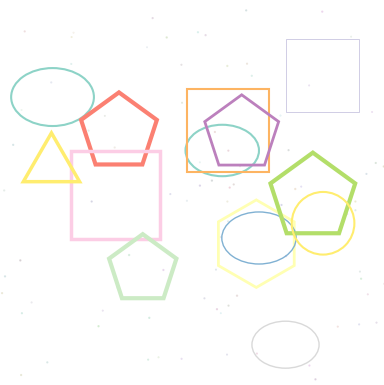[{"shape": "oval", "thickness": 1.5, "radius": 0.54, "center": [0.136, 0.748]}, {"shape": "oval", "thickness": 1.5, "radius": 0.48, "center": [0.577, 0.609]}, {"shape": "hexagon", "thickness": 2, "radius": 0.57, "center": [0.666, 0.367]}, {"shape": "square", "thickness": 0.5, "radius": 0.48, "center": [0.837, 0.804]}, {"shape": "pentagon", "thickness": 3, "radius": 0.52, "center": [0.309, 0.657]}, {"shape": "oval", "thickness": 1, "radius": 0.48, "center": [0.673, 0.382]}, {"shape": "square", "thickness": 1.5, "radius": 0.53, "center": [0.592, 0.661]}, {"shape": "pentagon", "thickness": 3, "radius": 0.58, "center": [0.813, 0.488]}, {"shape": "square", "thickness": 2.5, "radius": 0.58, "center": [0.301, 0.494]}, {"shape": "oval", "thickness": 1, "radius": 0.44, "center": [0.742, 0.105]}, {"shape": "pentagon", "thickness": 2, "radius": 0.5, "center": [0.628, 0.653]}, {"shape": "pentagon", "thickness": 3, "radius": 0.46, "center": [0.371, 0.3]}, {"shape": "circle", "thickness": 1.5, "radius": 0.41, "center": [0.839, 0.42]}, {"shape": "triangle", "thickness": 2.5, "radius": 0.42, "center": [0.134, 0.57]}]